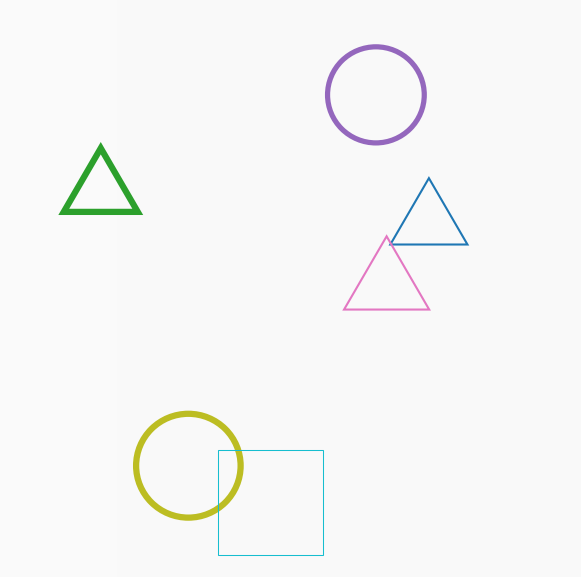[{"shape": "triangle", "thickness": 1, "radius": 0.38, "center": [0.738, 0.614]}, {"shape": "triangle", "thickness": 3, "radius": 0.37, "center": [0.173, 0.669]}, {"shape": "circle", "thickness": 2.5, "radius": 0.42, "center": [0.647, 0.835]}, {"shape": "triangle", "thickness": 1, "radius": 0.42, "center": [0.665, 0.505]}, {"shape": "circle", "thickness": 3, "radius": 0.45, "center": [0.324, 0.193]}, {"shape": "square", "thickness": 0.5, "radius": 0.45, "center": [0.465, 0.13]}]